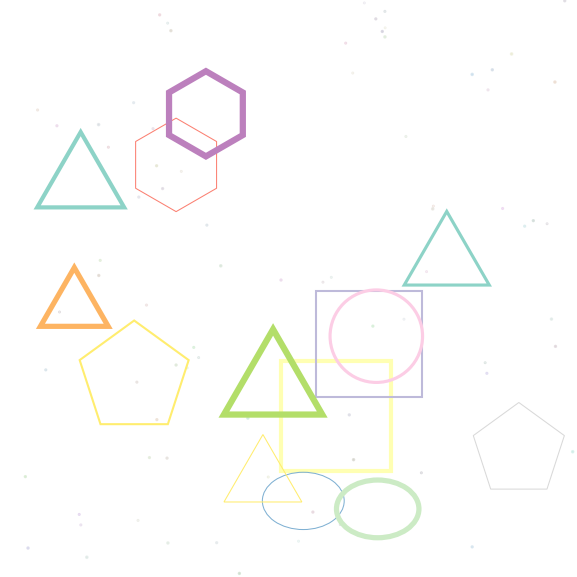[{"shape": "triangle", "thickness": 2, "radius": 0.43, "center": [0.14, 0.684]}, {"shape": "triangle", "thickness": 1.5, "radius": 0.42, "center": [0.774, 0.548]}, {"shape": "square", "thickness": 2, "radius": 0.48, "center": [0.582, 0.279]}, {"shape": "square", "thickness": 1, "radius": 0.46, "center": [0.639, 0.404]}, {"shape": "hexagon", "thickness": 0.5, "radius": 0.4, "center": [0.305, 0.714]}, {"shape": "oval", "thickness": 0.5, "radius": 0.35, "center": [0.525, 0.132]}, {"shape": "triangle", "thickness": 2.5, "radius": 0.34, "center": [0.129, 0.468]}, {"shape": "triangle", "thickness": 3, "radius": 0.49, "center": [0.473, 0.33]}, {"shape": "circle", "thickness": 1.5, "radius": 0.4, "center": [0.652, 0.417]}, {"shape": "pentagon", "thickness": 0.5, "radius": 0.41, "center": [0.898, 0.219]}, {"shape": "hexagon", "thickness": 3, "radius": 0.37, "center": [0.357, 0.802]}, {"shape": "oval", "thickness": 2.5, "radius": 0.36, "center": [0.654, 0.118]}, {"shape": "triangle", "thickness": 0.5, "radius": 0.39, "center": [0.455, 0.169]}, {"shape": "pentagon", "thickness": 1, "radius": 0.5, "center": [0.232, 0.345]}]